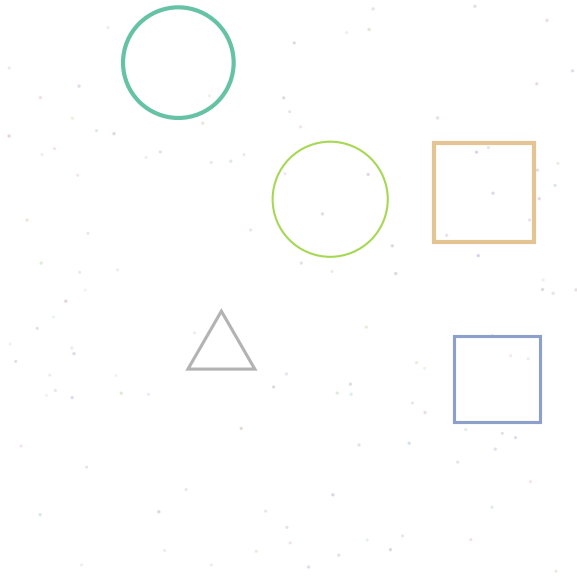[{"shape": "circle", "thickness": 2, "radius": 0.48, "center": [0.309, 0.891]}, {"shape": "square", "thickness": 1.5, "radius": 0.37, "center": [0.861, 0.343]}, {"shape": "circle", "thickness": 1, "radius": 0.5, "center": [0.572, 0.654]}, {"shape": "square", "thickness": 2, "radius": 0.43, "center": [0.838, 0.666]}, {"shape": "triangle", "thickness": 1.5, "radius": 0.33, "center": [0.383, 0.393]}]